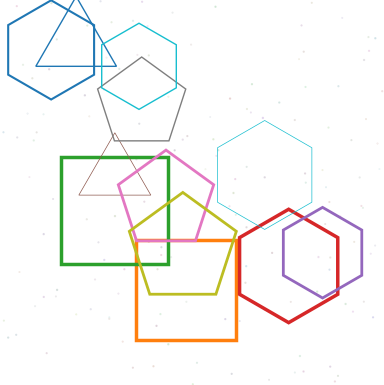[{"shape": "hexagon", "thickness": 1.5, "radius": 0.64, "center": [0.133, 0.87]}, {"shape": "triangle", "thickness": 1, "radius": 0.6, "center": [0.198, 0.888]}, {"shape": "square", "thickness": 2.5, "radius": 0.65, "center": [0.483, 0.246]}, {"shape": "square", "thickness": 2.5, "radius": 0.69, "center": [0.298, 0.454]}, {"shape": "hexagon", "thickness": 2.5, "radius": 0.74, "center": [0.75, 0.309]}, {"shape": "hexagon", "thickness": 2, "radius": 0.59, "center": [0.838, 0.344]}, {"shape": "triangle", "thickness": 0.5, "radius": 0.54, "center": [0.298, 0.547]}, {"shape": "pentagon", "thickness": 2, "radius": 0.65, "center": [0.431, 0.48]}, {"shape": "pentagon", "thickness": 1, "radius": 0.6, "center": [0.368, 0.732]}, {"shape": "pentagon", "thickness": 2, "radius": 0.73, "center": [0.475, 0.354]}, {"shape": "hexagon", "thickness": 1, "radius": 0.56, "center": [0.361, 0.828]}, {"shape": "hexagon", "thickness": 0.5, "radius": 0.71, "center": [0.688, 0.546]}]